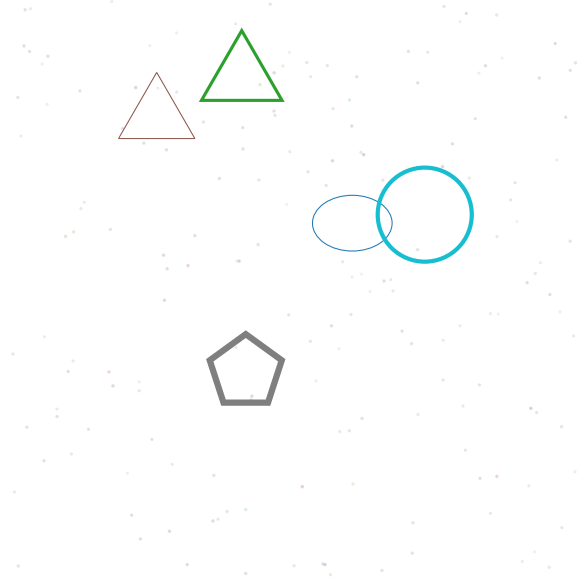[{"shape": "oval", "thickness": 0.5, "radius": 0.34, "center": [0.61, 0.613]}, {"shape": "triangle", "thickness": 1.5, "radius": 0.4, "center": [0.419, 0.866]}, {"shape": "triangle", "thickness": 0.5, "radius": 0.38, "center": [0.271, 0.797]}, {"shape": "pentagon", "thickness": 3, "radius": 0.33, "center": [0.426, 0.355]}, {"shape": "circle", "thickness": 2, "radius": 0.41, "center": [0.736, 0.627]}]